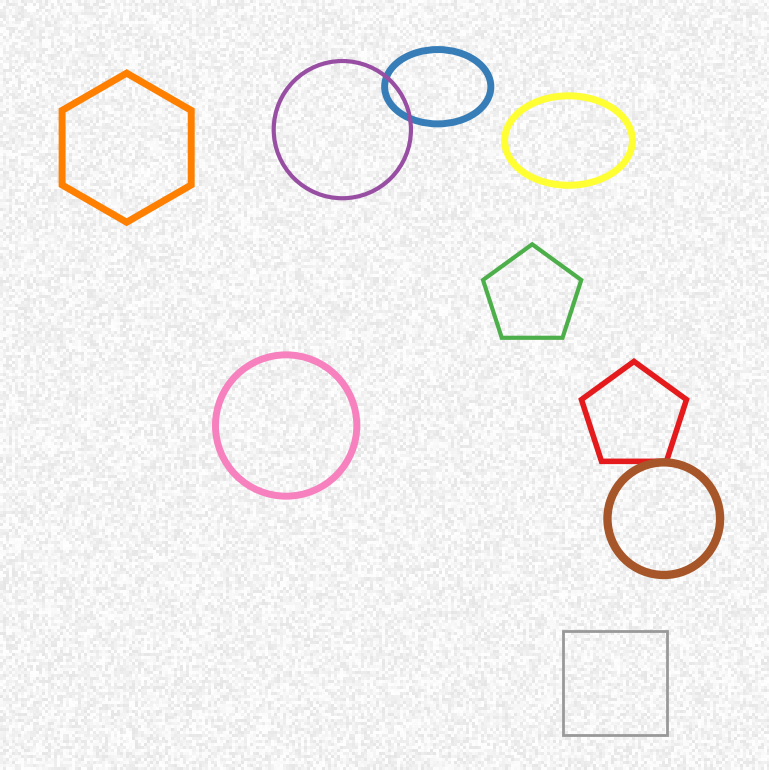[{"shape": "pentagon", "thickness": 2, "radius": 0.36, "center": [0.823, 0.459]}, {"shape": "oval", "thickness": 2.5, "radius": 0.34, "center": [0.568, 0.887]}, {"shape": "pentagon", "thickness": 1.5, "radius": 0.34, "center": [0.691, 0.616]}, {"shape": "circle", "thickness": 1.5, "radius": 0.45, "center": [0.445, 0.832]}, {"shape": "hexagon", "thickness": 2.5, "radius": 0.48, "center": [0.164, 0.808]}, {"shape": "oval", "thickness": 2.5, "radius": 0.41, "center": [0.738, 0.817]}, {"shape": "circle", "thickness": 3, "radius": 0.37, "center": [0.862, 0.326]}, {"shape": "circle", "thickness": 2.5, "radius": 0.46, "center": [0.372, 0.447]}, {"shape": "square", "thickness": 1, "radius": 0.34, "center": [0.798, 0.113]}]